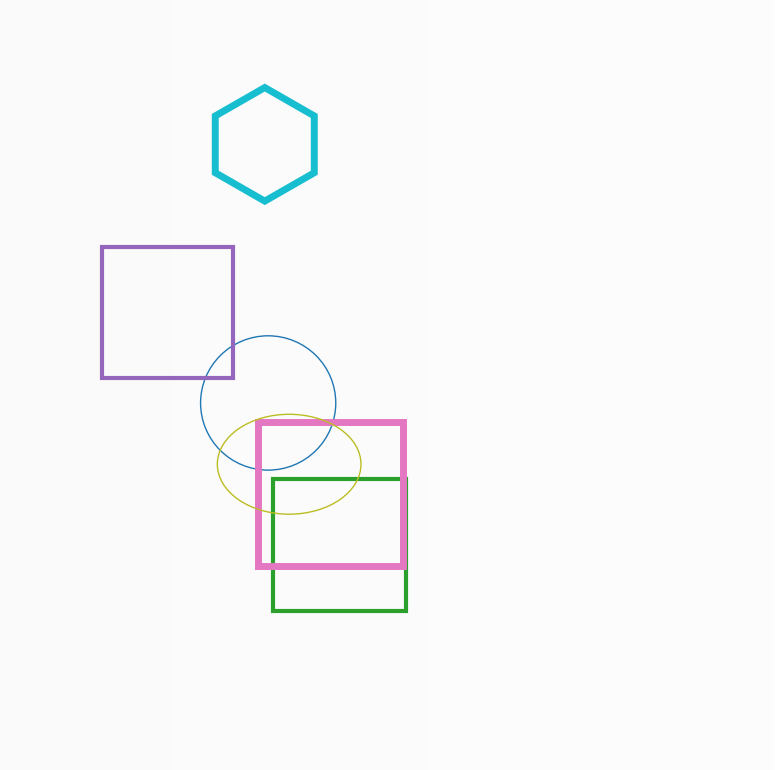[{"shape": "circle", "thickness": 0.5, "radius": 0.44, "center": [0.346, 0.477]}, {"shape": "square", "thickness": 1.5, "radius": 0.43, "center": [0.439, 0.292]}, {"shape": "square", "thickness": 1.5, "radius": 0.42, "center": [0.216, 0.594]}, {"shape": "square", "thickness": 2.5, "radius": 0.47, "center": [0.427, 0.358]}, {"shape": "oval", "thickness": 0.5, "radius": 0.46, "center": [0.373, 0.397]}, {"shape": "hexagon", "thickness": 2.5, "radius": 0.37, "center": [0.342, 0.813]}]